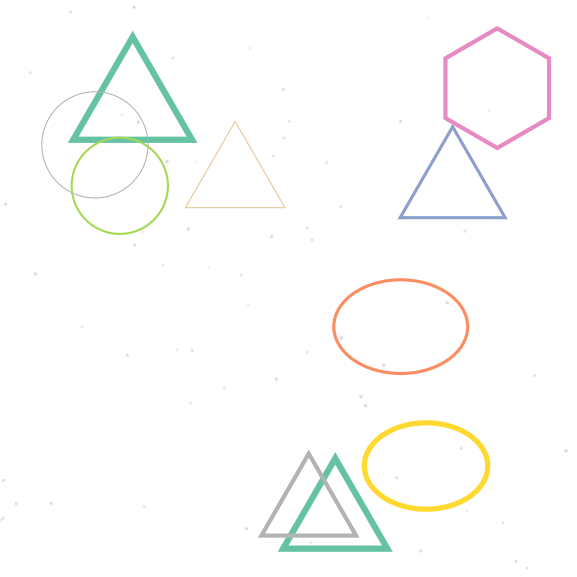[{"shape": "triangle", "thickness": 3, "radius": 0.59, "center": [0.23, 0.817]}, {"shape": "triangle", "thickness": 3, "radius": 0.52, "center": [0.58, 0.101]}, {"shape": "oval", "thickness": 1.5, "radius": 0.58, "center": [0.694, 0.434]}, {"shape": "triangle", "thickness": 1.5, "radius": 0.52, "center": [0.784, 0.675]}, {"shape": "hexagon", "thickness": 2, "radius": 0.52, "center": [0.861, 0.846]}, {"shape": "circle", "thickness": 1, "radius": 0.42, "center": [0.207, 0.677]}, {"shape": "oval", "thickness": 2.5, "radius": 0.53, "center": [0.738, 0.192]}, {"shape": "triangle", "thickness": 0.5, "radius": 0.5, "center": [0.407, 0.689]}, {"shape": "circle", "thickness": 0.5, "radius": 0.46, "center": [0.164, 0.748]}, {"shape": "triangle", "thickness": 2, "radius": 0.47, "center": [0.535, 0.119]}]